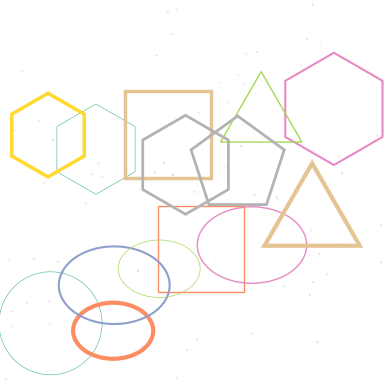[{"shape": "hexagon", "thickness": 0.5, "radius": 0.59, "center": [0.249, 0.613]}, {"shape": "circle", "thickness": 0.5, "radius": 0.67, "center": [0.131, 0.16]}, {"shape": "square", "thickness": 1, "radius": 0.56, "center": [0.523, 0.353]}, {"shape": "oval", "thickness": 3, "radius": 0.52, "center": [0.294, 0.141]}, {"shape": "oval", "thickness": 1.5, "radius": 0.72, "center": [0.297, 0.259]}, {"shape": "oval", "thickness": 1, "radius": 0.71, "center": [0.654, 0.364]}, {"shape": "hexagon", "thickness": 1.5, "radius": 0.73, "center": [0.867, 0.717]}, {"shape": "triangle", "thickness": 1, "radius": 0.61, "center": [0.678, 0.692]}, {"shape": "oval", "thickness": 0.5, "radius": 0.53, "center": [0.413, 0.302]}, {"shape": "hexagon", "thickness": 2.5, "radius": 0.54, "center": [0.125, 0.649]}, {"shape": "square", "thickness": 2.5, "radius": 0.56, "center": [0.436, 0.651]}, {"shape": "triangle", "thickness": 3, "radius": 0.71, "center": [0.811, 0.433]}, {"shape": "hexagon", "thickness": 2, "radius": 0.64, "center": [0.482, 0.572]}, {"shape": "pentagon", "thickness": 2, "radius": 0.64, "center": [0.617, 0.572]}]